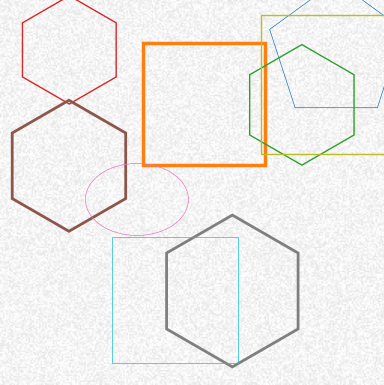[{"shape": "pentagon", "thickness": 0.5, "radius": 0.91, "center": [0.873, 0.867]}, {"shape": "square", "thickness": 2.5, "radius": 0.79, "center": [0.53, 0.73]}, {"shape": "hexagon", "thickness": 1, "radius": 0.78, "center": [0.784, 0.728]}, {"shape": "hexagon", "thickness": 1, "radius": 0.7, "center": [0.18, 0.87]}, {"shape": "hexagon", "thickness": 2, "radius": 0.85, "center": [0.179, 0.569]}, {"shape": "oval", "thickness": 0.5, "radius": 0.67, "center": [0.356, 0.482]}, {"shape": "hexagon", "thickness": 2, "radius": 0.99, "center": [0.603, 0.244]}, {"shape": "square", "thickness": 1, "radius": 0.91, "center": [0.858, 0.78]}, {"shape": "square", "thickness": 0.5, "radius": 0.82, "center": [0.455, 0.221]}]